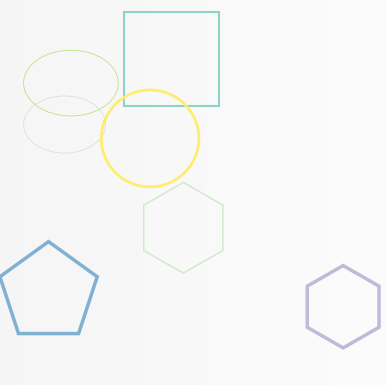[{"shape": "square", "thickness": 1.5, "radius": 0.61, "center": [0.443, 0.847]}, {"shape": "hexagon", "thickness": 2.5, "radius": 0.53, "center": [0.886, 0.203]}, {"shape": "pentagon", "thickness": 2.5, "radius": 0.66, "center": [0.125, 0.24]}, {"shape": "oval", "thickness": 0.5, "radius": 0.61, "center": [0.183, 0.784]}, {"shape": "oval", "thickness": 0.5, "radius": 0.53, "center": [0.167, 0.677]}, {"shape": "hexagon", "thickness": 1, "radius": 0.59, "center": [0.473, 0.408]}, {"shape": "circle", "thickness": 2, "radius": 0.63, "center": [0.387, 0.641]}]